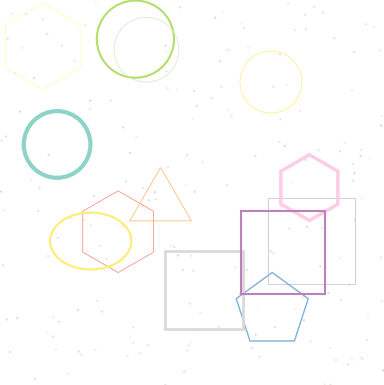[{"shape": "circle", "thickness": 3, "radius": 0.43, "center": [0.148, 0.625]}, {"shape": "hexagon", "thickness": 0.5, "radius": 0.56, "center": [0.111, 0.879]}, {"shape": "square", "thickness": 0.5, "radius": 0.56, "center": [0.809, 0.374]}, {"shape": "hexagon", "thickness": 0.5, "radius": 0.53, "center": [0.307, 0.398]}, {"shape": "pentagon", "thickness": 1, "radius": 0.49, "center": [0.707, 0.194]}, {"shape": "triangle", "thickness": 0.5, "radius": 0.46, "center": [0.417, 0.473]}, {"shape": "circle", "thickness": 1.5, "radius": 0.5, "center": [0.352, 0.898]}, {"shape": "hexagon", "thickness": 2.5, "radius": 0.43, "center": [0.804, 0.513]}, {"shape": "square", "thickness": 2, "radius": 0.51, "center": [0.53, 0.248]}, {"shape": "square", "thickness": 1.5, "radius": 0.54, "center": [0.734, 0.344]}, {"shape": "circle", "thickness": 0.5, "radius": 0.42, "center": [0.38, 0.871]}, {"shape": "oval", "thickness": 1.5, "radius": 0.53, "center": [0.236, 0.374]}, {"shape": "circle", "thickness": 0.5, "radius": 0.4, "center": [0.704, 0.787]}]